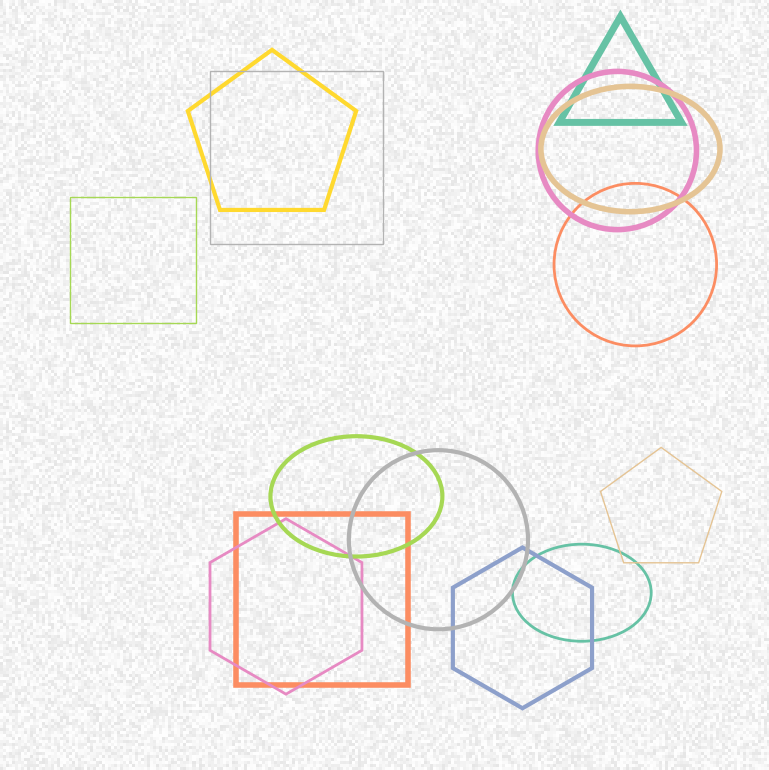[{"shape": "oval", "thickness": 1, "radius": 0.45, "center": [0.756, 0.23]}, {"shape": "triangle", "thickness": 2.5, "radius": 0.46, "center": [0.806, 0.887]}, {"shape": "square", "thickness": 2, "radius": 0.56, "center": [0.418, 0.221]}, {"shape": "circle", "thickness": 1, "radius": 0.53, "center": [0.825, 0.656]}, {"shape": "hexagon", "thickness": 1.5, "radius": 0.52, "center": [0.679, 0.185]}, {"shape": "hexagon", "thickness": 1, "radius": 0.57, "center": [0.371, 0.212]}, {"shape": "circle", "thickness": 2, "radius": 0.51, "center": [0.802, 0.805]}, {"shape": "square", "thickness": 0.5, "radius": 0.41, "center": [0.173, 0.662]}, {"shape": "oval", "thickness": 1.5, "radius": 0.56, "center": [0.463, 0.355]}, {"shape": "pentagon", "thickness": 1.5, "radius": 0.57, "center": [0.353, 0.82]}, {"shape": "pentagon", "thickness": 0.5, "radius": 0.41, "center": [0.859, 0.336]}, {"shape": "oval", "thickness": 2, "radius": 0.58, "center": [0.819, 0.806]}, {"shape": "circle", "thickness": 1.5, "radius": 0.58, "center": [0.569, 0.299]}, {"shape": "square", "thickness": 0.5, "radius": 0.56, "center": [0.385, 0.795]}]